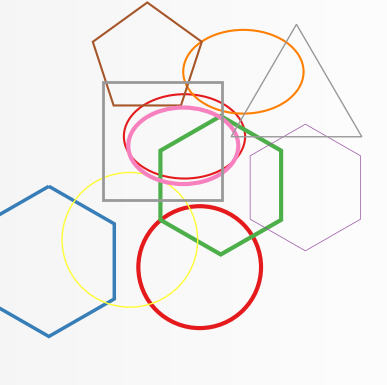[{"shape": "circle", "thickness": 3, "radius": 0.79, "center": [0.515, 0.306]}, {"shape": "oval", "thickness": 1.5, "radius": 0.78, "center": [0.476, 0.646]}, {"shape": "hexagon", "thickness": 2.5, "radius": 0.98, "center": [0.126, 0.321]}, {"shape": "hexagon", "thickness": 3, "radius": 0.9, "center": [0.57, 0.519]}, {"shape": "hexagon", "thickness": 0.5, "radius": 0.82, "center": [0.788, 0.513]}, {"shape": "oval", "thickness": 1.5, "radius": 0.78, "center": [0.628, 0.814]}, {"shape": "circle", "thickness": 1, "radius": 0.87, "center": [0.335, 0.377]}, {"shape": "pentagon", "thickness": 1.5, "radius": 0.74, "center": [0.38, 0.846]}, {"shape": "oval", "thickness": 3, "radius": 0.71, "center": [0.473, 0.621]}, {"shape": "triangle", "thickness": 1, "radius": 0.97, "center": [0.765, 0.742]}, {"shape": "square", "thickness": 2, "radius": 0.77, "center": [0.419, 0.634]}]